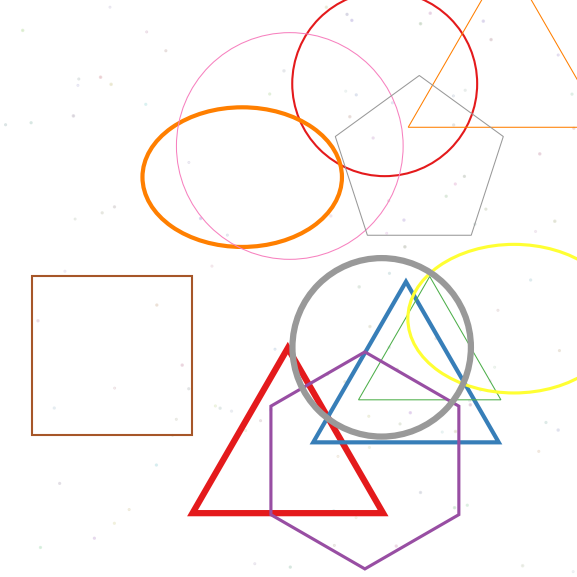[{"shape": "circle", "thickness": 1, "radius": 0.8, "center": [0.666, 0.854]}, {"shape": "triangle", "thickness": 3, "radius": 0.95, "center": [0.498, 0.206]}, {"shape": "triangle", "thickness": 2, "radius": 0.93, "center": [0.703, 0.326]}, {"shape": "triangle", "thickness": 0.5, "radius": 0.71, "center": [0.744, 0.378]}, {"shape": "hexagon", "thickness": 1.5, "radius": 0.94, "center": [0.632, 0.202]}, {"shape": "oval", "thickness": 2, "radius": 0.86, "center": [0.419, 0.692]}, {"shape": "triangle", "thickness": 0.5, "radius": 0.98, "center": [0.877, 0.877]}, {"shape": "oval", "thickness": 1.5, "radius": 0.92, "center": [0.89, 0.447]}, {"shape": "square", "thickness": 1, "radius": 0.69, "center": [0.194, 0.383]}, {"shape": "circle", "thickness": 0.5, "radius": 0.98, "center": [0.502, 0.746]}, {"shape": "circle", "thickness": 3, "radius": 0.77, "center": [0.661, 0.398]}, {"shape": "pentagon", "thickness": 0.5, "radius": 0.76, "center": [0.726, 0.715]}]